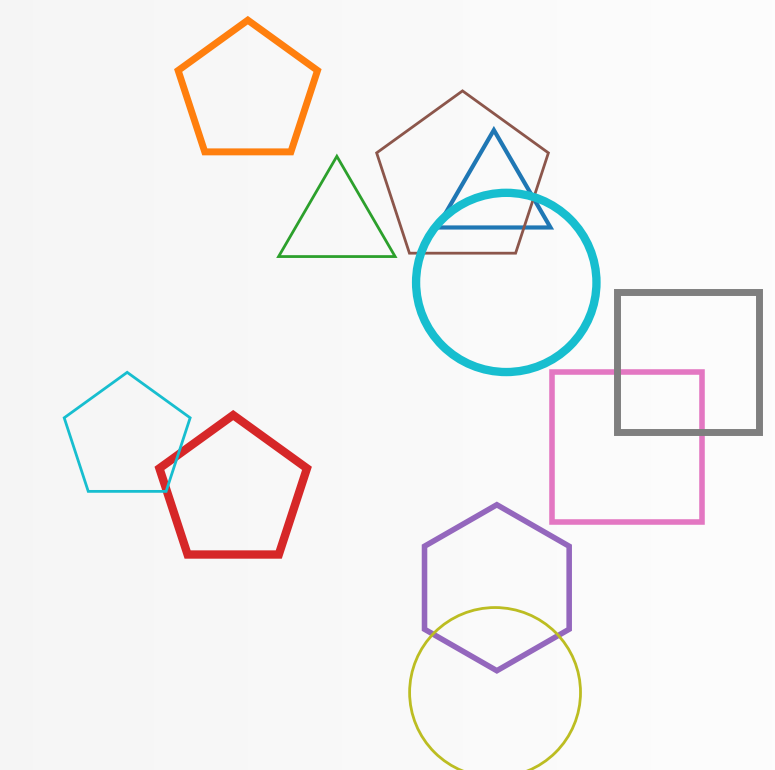[{"shape": "triangle", "thickness": 1.5, "radius": 0.42, "center": [0.637, 0.747]}, {"shape": "pentagon", "thickness": 2.5, "radius": 0.47, "center": [0.32, 0.879]}, {"shape": "triangle", "thickness": 1, "radius": 0.43, "center": [0.435, 0.71]}, {"shape": "pentagon", "thickness": 3, "radius": 0.5, "center": [0.301, 0.361]}, {"shape": "hexagon", "thickness": 2, "radius": 0.54, "center": [0.641, 0.237]}, {"shape": "pentagon", "thickness": 1, "radius": 0.58, "center": [0.597, 0.765]}, {"shape": "square", "thickness": 2, "radius": 0.49, "center": [0.809, 0.419]}, {"shape": "square", "thickness": 2.5, "radius": 0.46, "center": [0.888, 0.53]}, {"shape": "circle", "thickness": 1, "radius": 0.55, "center": [0.639, 0.101]}, {"shape": "circle", "thickness": 3, "radius": 0.58, "center": [0.653, 0.633]}, {"shape": "pentagon", "thickness": 1, "radius": 0.43, "center": [0.164, 0.431]}]